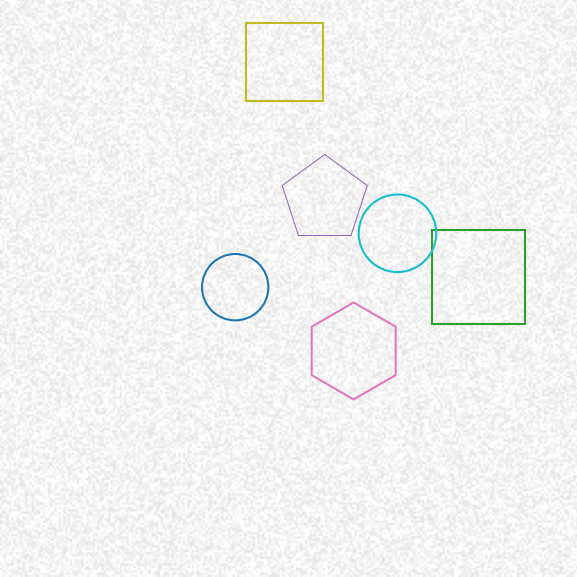[{"shape": "circle", "thickness": 1, "radius": 0.29, "center": [0.407, 0.502]}, {"shape": "square", "thickness": 1, "radius": 0.41, "center": [0.828, 0.52]}, {"shape": "pentagon", "thickness": 0.5, "radius": 0.39, "center": [0.562, 0.654]}, {"shape": "hexagon", "thickness": 1, "radius": 0.42, "center": [0.612, 0.391]}, {"shape": "square", "thickness": 1, "radius": 0.34, "center": [0.493, 0.892]}, {"shape": "circle", "thickness": 1, "radius": 0.34, "center": [0.688, 0.595]}]